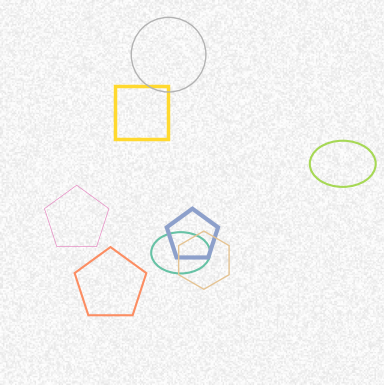[{"shape": "oval", "thickness": 1.5, "radius": 0.38, "center": [0.469, 0.343]}, {"shape": "pentagon", "thickness": 1.5, "radius": 0.49, "center": [0.287, 0.26]}, {"shape": "pentagon", "thickness": 3, "radius": 0.35, "center": [0.5, 0.388]}, {"shape": "pentagon", "thickness": 0.5, "radius": 0.44, "center": [0.199, 0.431]}, {"shape": "oval", "thickness": 1.5, "radius": 0.43, "center": [0.89, 0.575]}, {"shape": "square", "thickness": 2.5, "radius": 0.34, "center": [0.367, 0.708]}, {"shape": "hexagon", "thickness": 1, "radius": 0.38, "center": [0.53, 0.324]}, {"shape": "circle", "thickness": 1, "radius": 0.48, "center": [0.438, 0.858]}]